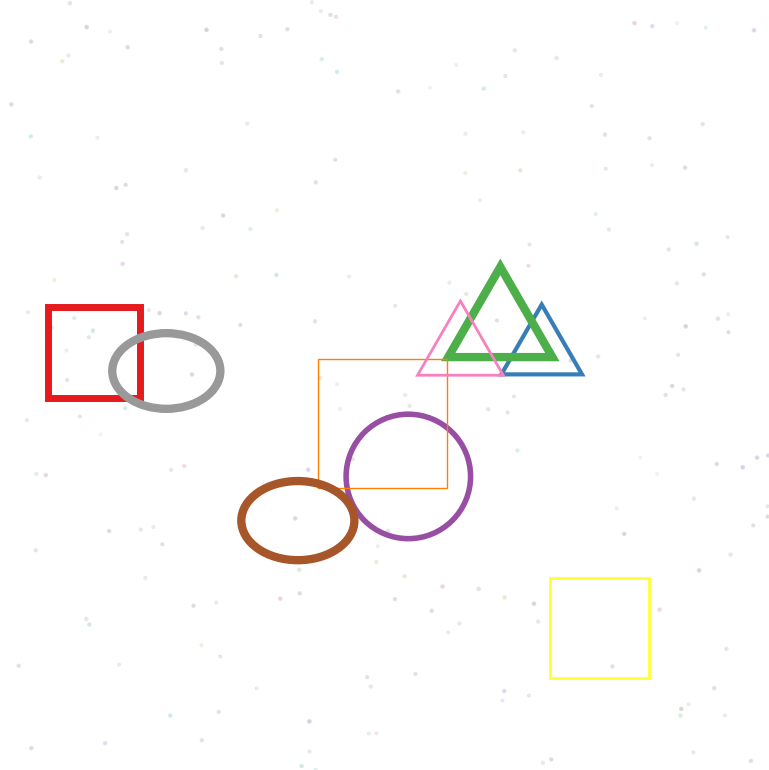[{"shape": "square", "thickness": 2.5, "radius": 0.3, "center": [0.122, 0.542]}, {"shape": "triangle", "thickness": 1.5, "radius": 0.3, "center": [0.703, 0.544]}, {"shape": "triangle", "thickness": 3, "radius": 0.39, "center": [0.65, 0.575]}, {"shape": "circle", "thickness": 2, "radius": 0.4, "center": [0.53, 0.381]}, {"shape": "square", "thickness": 0.5, "radius": 0.42, "center": [0.497, 0.45]}, {"shape": "square", "thickness": 1, "radius": 0.32, "center": [0.779, 0.184]}, {"shape": "oval", "thickness": 3, "radius": 0.37, "center": [0.387, 0.324]}, {"shape": "triangle", "thickness": 1, "radius": 0.32, "center": [0.598, 0.545]}, {"shape": "oval", "thickness": 3, "radius": 0.35, "center": [0.216, 0.518]}]